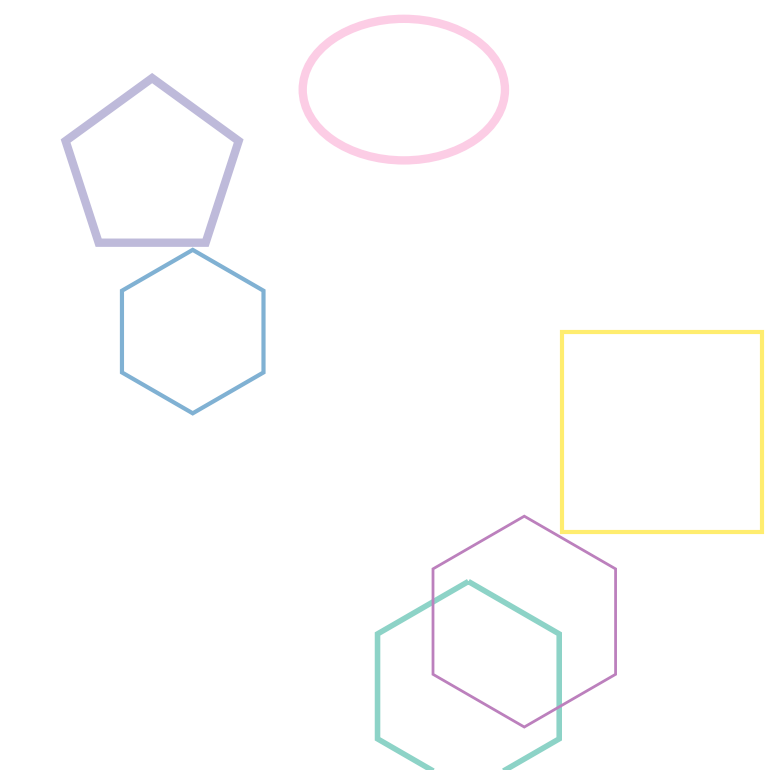[{"shape": "hexagon", "thickness": 2, "radius": 0.68, "center": [0.608, 0.109]}, {"shape": "pentagon", "thickness": 3, "radius": 0.59, "center": [0.198, 0.78]}, {"shape": "hexagon", "thickness": 1.5, "radius": 0.53, "center": [0.25, 0.569]}, {"shape": "oval", "thickness": 3, "radius": 0.66, "center": [0.524, 0.884]}, {"shape": "hexagon", "thickness": 1, "radius": 0.68, "center": [0.681, 0.193]}, {"shape": "square", "thickness": 1.5, "radius": 0.65, "center": [0.859, 0.438]}]